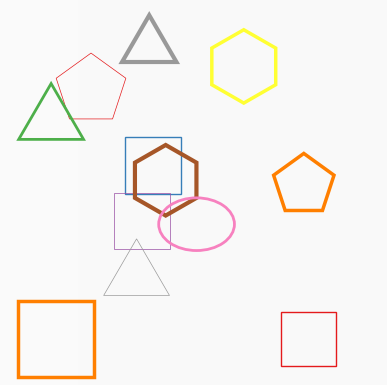[{"shape": "pentagon", "thickness": 0.5, "radius": 0.47, "center": [0.235, 0.768]}, {"shape": "square", "thickness": 1, "radius": 0.35, "center": [0.795, 0.119]}, {"shape": "square", "thickness": 1, "radius": 0.37, "center": [0.395, 0.57]}, {"shape": "triangle", "thickness": 2, "radius": 0.48, "center": [0.132, 0.686]}, {"shape": "square", "thickness": 0.5, "radius": 0.36, "center": [0.367, 0.426]}, {"shape": "square", "thickness": 2.5, "radius": 0.49, "center": [0.144, 0.119]}, {"shape": "pentagon", "thickness": 2.5, "radius": 0.41, "center": [0.784, 0.52]}, {"shape": "hexagon", "thickness": 2.5, "radius": 0.48, "center": [0.629, 0.828]}, {"shape": "hexagon", "thickness": 3, "radius": 0.46, "center": [0.428, 0.532]}, {"shape": "oval", "thickness": 2, "radius": 0.49, "center": [0.507, 0.418]}, {"shape": "triangle", "thickness": 0.5, "radius": 0.49, "center": [0.352, 0.282]}, {"shape": "triangle", "thickness": 3, "radius": 0.41, "center": [0.385, 0.879]}]